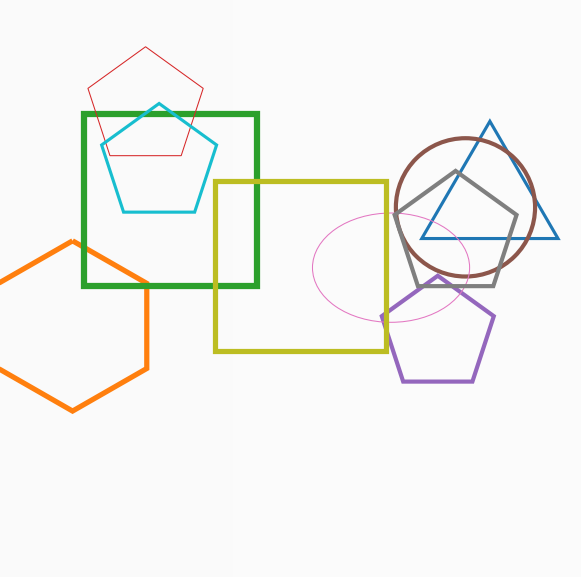[{"shape": "triangle", "thickness": 1.5, "radius": 0.68, "center": [0.843, 0.654]}, {"shape": "hexagon", "thickness": 2.5, "radius": 0.74, "center": [0.125, 0.435]}, {"shape": "square", "thickness": 3, "radius": 0.74, "center": [0.294, 0.653]}, {"shape": "pentagon", "thickness": 0.5, "radius": 0.52, "center": [0.25, 0.814]}, {"shape": "pentagon", "thickness": 2, "radius": 0.51, "center": [0.753, 0.42]}, {"shape": "circle", "thickness": 2, "radius": 0.6, "center": [0.801, 0.64]}, {"shape": "oval", "thickness": 0.5, "radius": 0.68, "center": [0.673, 0.536]}, {"shape": "pentagon", "thickness": 2, "radius": 0.55, "center": [0.784, 0.593]}, {"shape": "square", "thickness": 2.5, "radius": 0.74, "center": [0.517, 0.538]}, {"shape": "pentagon", "thickness": 1.5, "radius": 0.52, "center": [0.274, 0.716]}]